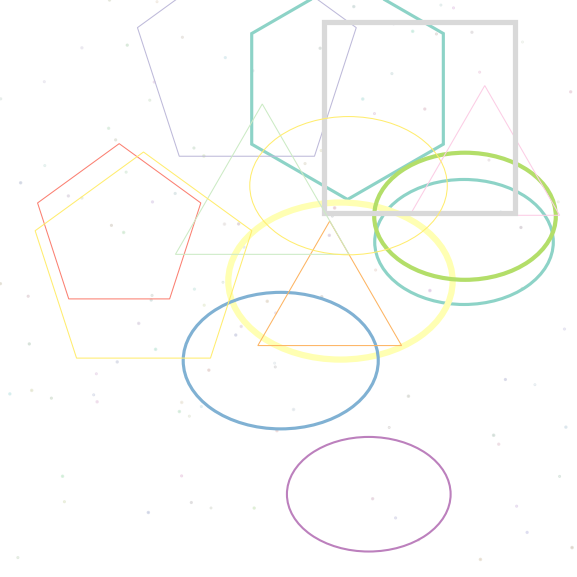[{"shape": "oval", "thickness": 1.5, "radius": 0.77, "center": [0.803, 0.58]}, {"shape": "hexagon", "thickness": 1.5, "radius": 0.96, "center": [0.602, 0.845]}, {"shape": "oval", "thickness": 3, "radius": 0.97, "center": [0.59, 0.512]}, {"shape": "pentagon", "thickness": 0.5, "radius": 1.0, "center": [0.427, 0.89]}, {"shape": "pentagon", "thickness": 0.5, "radius": 0.74, "center": [0.206, 0.602]}, {"shape": "oval", "thickness": 1.5, "radius": 0.84, "center": [0.486, 0.375]}, {"shape": "triangle", "thickness": 0.5, "radius": 0.72, "center": [0.571, 0.473]}, {"shape": "oval", "thickness": 2, "radius": 0.79, "center": [0.805, 0.625]}, {"shape": "triangle", "thickness": 0.5, "radius": 0.75, "center": [0.839, 0.701]}, {"shape": "square", "thickness": 2.5, "radius": 0.83, "center": [0.726, 0.796]}, {"shape": "oval", "thickness": 1, "radius": 0.71, "center": [0.639, 0.143]}, {"shape": "triangle", "thickness": 0.5, "radius": 0.87, "center": [0.454, 0.646]}, {"shape": "pentagon", "thickness": 0.5, "radius": 0.99, "center": [0.248, 0.539]}, {"shape": "oval", "thickness": 0.5, "radius": 0.85, "center": [0.604, 0.678]}]